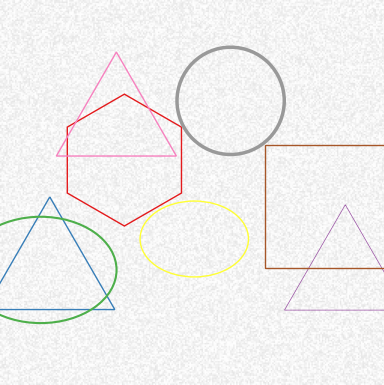[{"shape": "hexagon", "thickness": 1, "radius": 0.86, "center": [0.323, 0.584]}, {"shape": "triangle", "thickness": 1, "radius": 0.98, "center": [0.129, 0.293]}, {"shape": "oval", "thickness": 1.5, "radius": 0.99, "center": [0.105, 0.299]}, {"shape": "triangle", "thickness": 0.5, "radius": 0.91, "center": [0.897, 0.286]}, {"shape": "oval", "thickness": 1, "radius": 0.7, "center": [0.505, 0.379]}, {"shape": "square", "thickness": 1, "radius": 0.8, "center": [0.846, 0.464]}, {"shape": "triangle", "thickness": 1, "radius": 0.9, "center": [0.302, 0.685]}, {"shape": "circle", "thickness": 2.5, "radius": 0.7, "center": [0.599, 0.738]}]